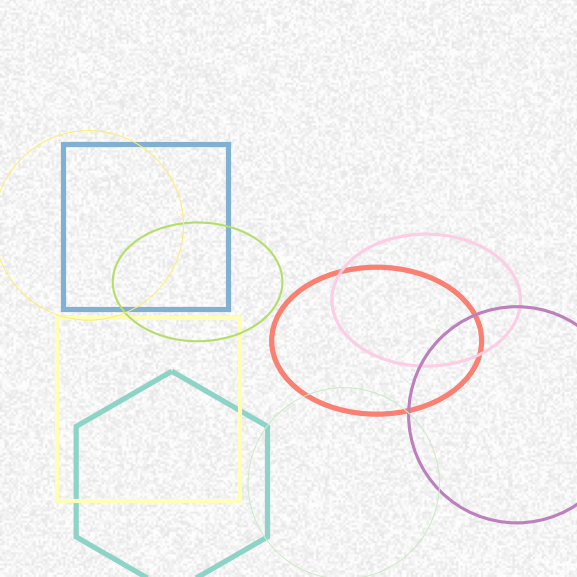[{"shape": "hexagon", "thickness": 2.5, "radius": 0.96, "center": [0.298, 0.165]}, {"shape": "square", "thickness": 2, "radius": 0.79, "center": [0.257, 0.289]}, {"shape": "oval", "thickness": 2.5, "radius": 0.91, "center": [0.652, 0.409]}, {"shape": "square", "thickness": 2.5, "radius": 0.71, "center": [0.251, 0.607]}, {"shape": "oval", "thickness": 1, "radius": 0.73, "center": [0.342, 0.511]}, {"shape": "oval", "thickness": 1.5, "radius": 0.82, "center": [0.738, 0.479]}, {"shape": "circle", "thickness": 1.5, "radius": 0.94, "center": [0.895, 0.281]}, {"shape": "circle", "thickness": 0.5, "radius": 0.83, "center": [0.595, 0.162]}, {"shape": "circle", "thickness": 0.5, "radius": 0.82, "center": [0.154, 0.609]}]